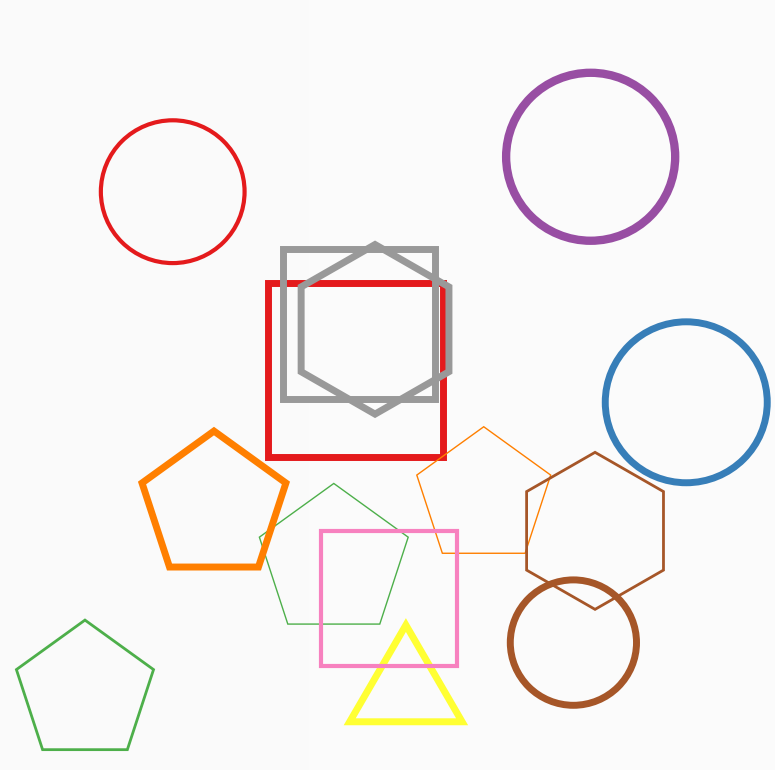[{"shape": "circle", "thickness": 1.5, "radius": 0.46, "center": [0.223, 0.751]}, {"shape": "square", "thickness": 2.5, "radius": 0.57, "center": [0.459, 0.52]}, {"shape": "circle", "thickness": 2.5, "radius": 0.52, "center": [0.885, 0.478]}, {"shape": "pentagon", "thickness": 1, "radius": 0.47, "center": [0.11, 0.102]}, {"shape": "pentagon", "thickness": 0.5, "radius": 0.5, "center": [0.431, 0.271]}, {"shape": "circle", "thickness": 3, "radius": 0.55, "center": [0.762, 0.796]}, {"shape": "pentagon", "thickness": 0.5, "radius": 0.45, "center": [0.624, 0.355]}, {"shape": "pentagon", "thickness": 2.5, "radius": 0.49, "center": [0.276, 0.343]}, {"shape": "triangle", "thickness": 2.5, "radius": 0.42, "center": [0.524, 0.105]}, {"shape": "circle", "thickness": 2.5, "radius": 0.41, "center": [0.74, 0.165]}, {"shape": "hexagon", "thickness": 1, "radius": 0.51, "center": [0.768, 0.311]}, {"shape": "square", "thickness": 1.5, "radius": 0.44, "center": [0.502, 0.223]}, {"shape": "square", "thickness": 2.5, "radius": 0.49, "center": [0.463, 0.579]}, {"shape": "hexagon", "thickness": 2.5, "radius": 0.55, "center": [0.484, 0.572]}]